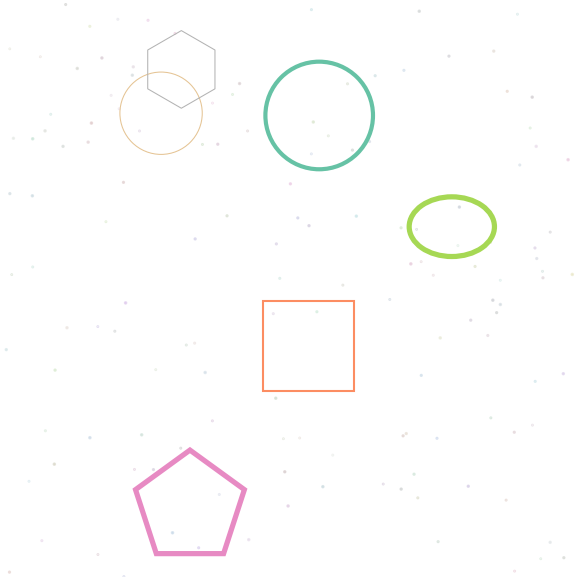[{"shape": "circle", "thickness": 2, "radius": 0.47, "center": [0.553, 0.799]}, {"shape": "square", "thickness": 1, "radius": 0.39, "center": [0.534, 0.401]}, {"shape": "pentagon", "thickness": 2.5, "radius": 0.5, "center": [0.329, 0.121]}, {"shape": "oval", "thickness": 2.5, "radius": 0.37, "center": [0.782, 0.607]}, {"shape": "circle", "thickness": 0.5, "radius": 0.36, "center": [0.279, 0.803]}, {"shape": "hexagon", "thickness": 0.5, "radius": 0.34, "center": [0.314, 0.879]}]